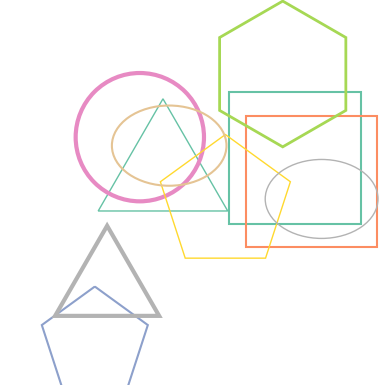[{"shape": "square", "thickness": 1.5, "radius": 0.86, "center": [0.766, 0.59]}, {"shape": "triangle", "thickness": 1, "radius": 0.97, "center": [0.423, 0.549]}, {"shape": "square", "thickness": 1.5, "radius": 0.85, "center": [0.81, 0.529]}, {"shape": "pentagon", "thickness": 1.5, "radius": 0.72, "center": [0.246, 0.111]}, {"shape": "circle", "thickness": 3, "radius": 0.83, "center": [0.363, 0.644]}, {"shape": "hexagon", "thickness": 2, "radius": 0.95, "center": [0.734, 0.808]}, {"shape": "pentagon", "thickness": 1, "radius": 0.89, "center": [0.585, 0.473]}, {"shape": "oval", "thickness": 1.5, "radius": 0.74, "center": [0.439, 0.622]}, {"shape": "triangle", "thickness": 3, "radius": 0.78, "center": [0.278, 0.258]}, {"shape": "oval", "thickness": 1, "radius": 0.73, "center": [0.835, 0.483]}]